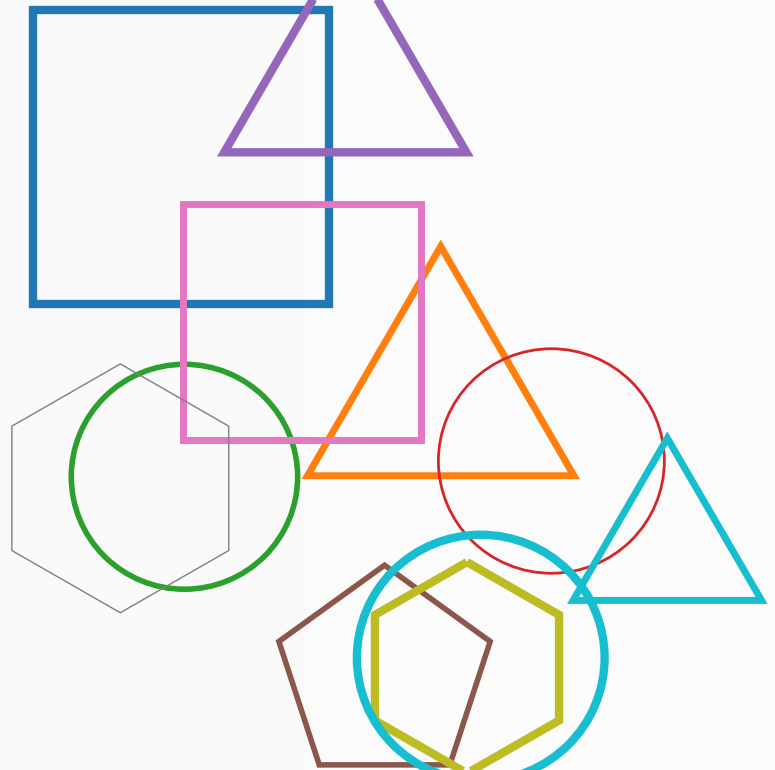[{"shape": "square", "thickness": 3, "radius": 0.95, "center": [0.233, 0.796]}, {"shape": "triangle", "thickness": 2.5, "radius": 0.99, "center": [0.569, 0.481]}, {"shape": "circle", "thickness": 2, "radius": 0.73, "center": [0.238, 0.381]}, {"shape": "circle", "thickness": 1, "radius": 0.73, "center": [0.711, 0.401]}, {"shape": "triangle", "thickness": 3, "radius": 0.9, "center": [0.446, 0.892]}, {"shape": "pentagon", "thickness": 2, "radius": 0.72, "center": [0.496, 0.123]}, {"shape": "square", "thickness": 2.5, "radius": 0.77, "center": [0.389, 0.582]}, {"shape": "hexagon", "thickness": 0.5, "radius": 0.81, "center": [0.155, 0.366]}, {"shape": "hexagon", "thickness": 3, "radius": 0.69, "center": [0.603, 0.133]}, {"shape": "circle", "thickness": 3, "radius": 0.8, "center": [0.62, 0.146]}, {"shape": "triangle", "thickness": 2.5, "radius": 0.7, "center": [0.861, 0.29]}]